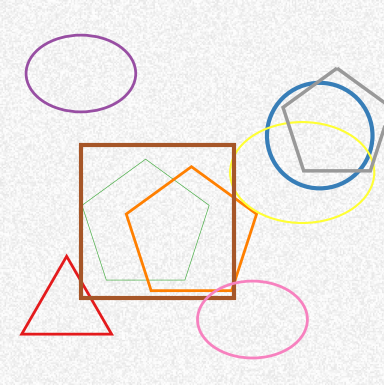[{"shape": "triangle", "thickness": 2, "radius": 0.67, "center": [0.173, 0.199]}, {"shape": "circle", "thickness": 3, "radius": 0.69, "center": [0.83, 0.648]}, {"shape": "pentagon", "thickness": 0.5, "radius": 0.87, "center": [0.378, 0.413]}, {"shape": "oval", "thickness": 2, "radius": 0.71, "center": [0.21, 0.809]}, {"shape": "pentagon", "thickness": 2, "radius": 0.89, "center": [0.497, 0.389]}, {"shape": "oval", "thickness": 1.5, "radius": 0.94, "center": [0.785, 0.552]}, {"shape": "square", "thickness": 3, "radius": 0.99, "center": [0.409, 0.425]}, {"shape": "oval", "thickness": 2, "radius": 0.71, "center": [0.656, 0.17]}, {"shape": "pentagon", "thickness": 2.5, "radius": 0.74, "center": [0.875, 0.675]}]